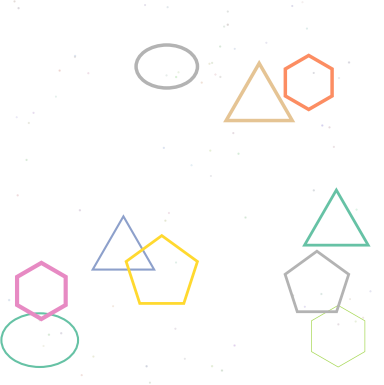[{"shape": "oval", "thickness": 1.5, "radius": 0.5, "center": [0.103, 0.117]}, {"shape": "triangle", "thickness": 2, "radius": 0.48, "center": [0.874, 0.411]}, {"shape": "hexagon", "thickness": 2.5, "radius": 0.35, "center": [0.802, 0.786]}, {"shape": "triangle", "thickness": 1.5, "radius": 0.46, "center": [0.321, 0.346]}, {"shape": "hexagon", "thickness": 3, "radius": 0.36, "center": [0.107, 0.244]}, {"shape": "hexagon", "thickness": 0.5, "radius": 0.4, "center": [0.878, 0.127]}, {"shape": "pentagon", "thickness": 2, "radius": 0.49, "center": [0.42, 0.291]}, {"shape": "triangle", "thickness": 2.5, "radius": 0.5, "center": [0.673, 0.736]}, {"shape": "pentagon", "thickness": 2, "radius": 0.43, "center": [0.823, 0.261]}, {"shape": "oval", "thickness": 2.5, "radius": 0.4, "center": [0.433, 0.827]}]